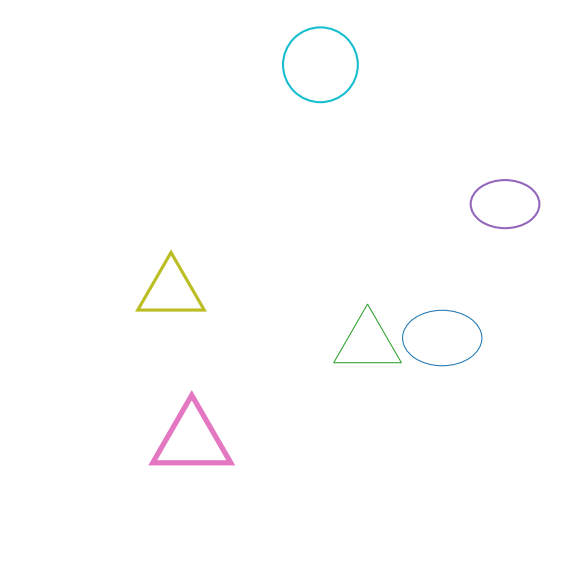[{"shape": "oval", "thickness": 0.5, "radius": 0.34, "center": [0.766, 0.414]}, {"shape": "triangle", "thickness": 0.5, "radius": 0.34, "center": [0.636, 0.405]}, {"shape": "oval", "thickness": 1, "radius": 0.3, "center": [0.875, 0.646]}, {"shape": "triangle", "thickness": 2.5, "radius": 0.39, "center": [0.332, 0.237]}, {"shape": "triangle", "thickness": 1.5, "radius": 0.33, "center": [0.296, 0.496]}, {"shape": "circle", "thickness": 1, "radius": 0.32, "center": [0.555, 0.887]}]